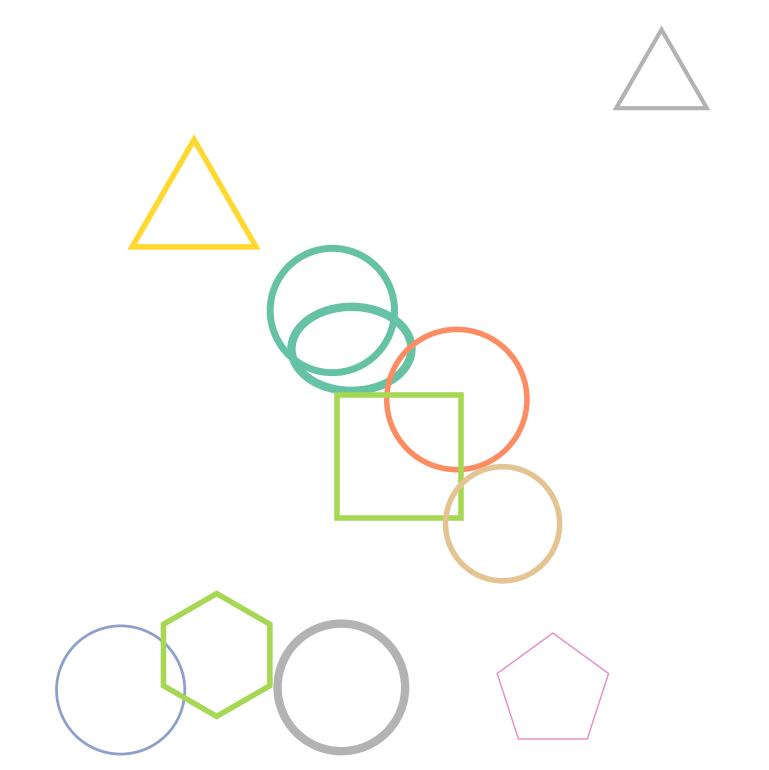[{"shape": "oval", "thickness": 3, "radius": 0.39, "center": [0.456, 0.547]}, {"shape": "circle", "thickness": 2.5, "radius": 0.4, "center": [0.432, 0.597]}, {"shape": "circle", "thickness": 2, "radius": 0.46, "center": [0.593, 0.481]}, {"shape": "circle", "thickness": 1, "radius": 0.42, "center": [0.157, 0.104]}, {"shape": "pentagon", "thickness": 0.5, "radius": 0.38, "center": [0.718, 0.102]}, {"shape": "square", "thickness": 2, "radius": 0.4, "center": [0.518, 0.407]}, {"shape": "hexagon", "thickness": 2, "radius": 0.4, "center": [0.281, 0.149]}, {"shape": "triangle", "thickness": 2, "radius": 0.46, "center": [0.252, 0.726]}, {"shape": "circle", "thickness": 2, "radius": 0.37, "center": [0.653, 0.32]}, {"shape": "circle", "thickness": 3, "radius": 0.41, "center": [0.443, 0.107]}, {"shape": "triangle", "thickness": 1.5, "radius": 0.34, "center": [0.859, 0.894]}]